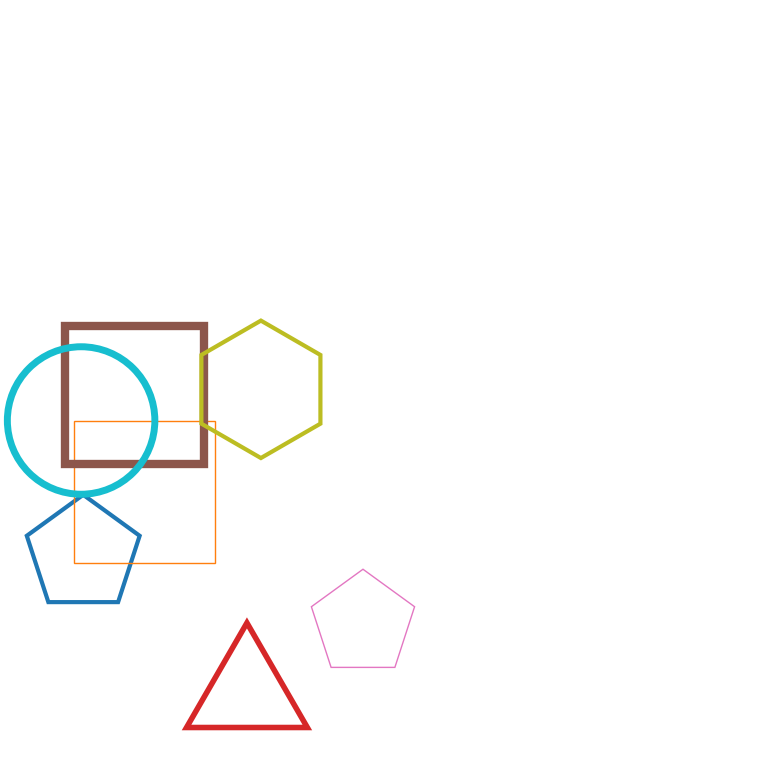[{"shape": "pentagon", "thickness": 1.5, "radius": 0.39, "center": [0.108, 0.28]}, {"shape": "square", "thickness": 0.5, "radius": 0.46, "center": [0.187, 0.361]}, {"shape": "triangle", "thickness": 2, "radius": 0.45, "center": [0.321, 0.1]}, {"shape": "square", "thickness": 3, "radius": 0.45, "center": [0.175, 0.488]}, {"shape": "pentagon", "thickness": 0.5, "radius": 0.35, "center": [0.471, 0.19]}, {"shape": "hexagon", "thickness": 1.5, "radius": 0.45, "center": [0.339, 0.494]}, {"shape": "circle", "thickness": 2.5, "radius": 0.48, "center": [0.105, 0.454]}]